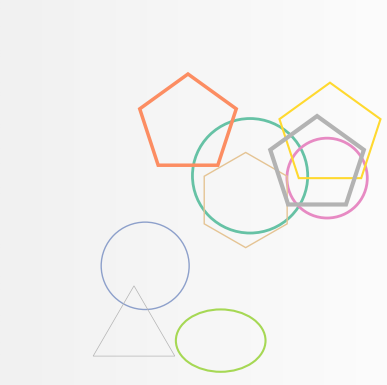[{"shape": "circle", "thickness": 2, "radius": 0.74, "center": [0.645, 0.543]}, {"shape": "pentagon", "thickness": 2.5, "radius": 0.65, "center": [0.485, 0.677]}, {"shape": "circle", "thickness": 1, "radius": 0.57, "center": [0.375, 0.31]}, {"shape": "circle", "thickness": 2, "radius": 0.52, "center": [0.844, 0.537]}, {"shape": "oval", "thickness": 1.5, "radius": 0.58, "center": [0.57, 0.115]}, {"shape": "pentagon", "thickness": 1.5, "radius": 0.69, "center": [0.852, 0.648]}, {"shape": "hexagon", "thickness": 1, "radius": 0.62, "center": [0.634, 0.48]}, {"shape": "pentagon", "thickness": 3, "radius": 0.63, "center": [0.818, 0.572]}, {"shape": "triangle", "thickness": 0.5, "radius": 0.61, "center": [0.346, 0.136]}]